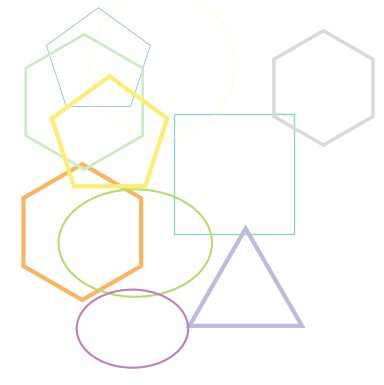[{"shape": "square", "thickness": 1, "radius": 0.78, "center": [0.607, 0.549]}, {"shape": "circle", "thickness": 0.5, "radius": 0.94, "center": [0.422, 0.831]}, {"shape": "triangle", "thickness": 3, "radius": 0.84, "center": [0.638, 0.238]}, {"shape": "pentagon", "thickness": 0.5, "radius": 0.71, "center": [0.255, 0.838]}, {"shape": "hexagon", "thickness": 3, "radius": 0.88, "center": [0.214, 0.397]}, {"shape": "oval", "thickness": 1.5, "radius": 1.0, "center": [0.351, 0.369]}, {"shape": "hexagon", "thickness": 2.5, "radius": 0.74, "center": [0.84, 0.772]}, {"shape": "oval", "thickness": 1.5, "radius": 0.72, "center": [0.344, 0.146]}, {"shape": "hexagon", "thickness": 2, "radius": 0.88, "center": [0.219, 0.735]}, {"shape": "pentagon", "thickness": 3, "radius": 0.79, "center": [0.285, 0.644]}]